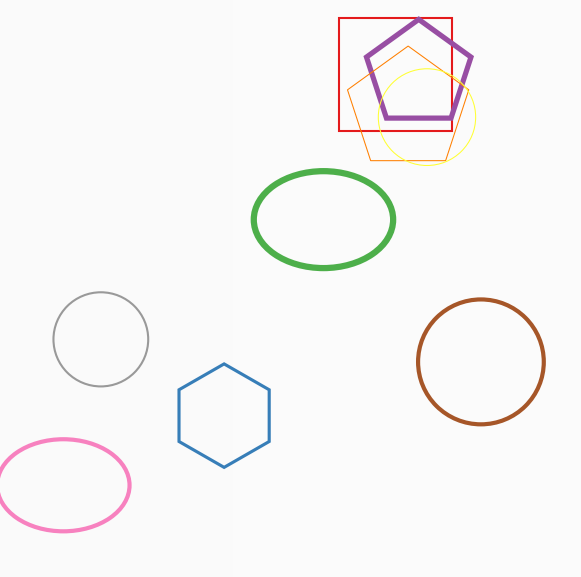[{"shape": "square", "thickness": 1, "radius": 0.49, "center": [0.68, 0.87]}, {"shape": "hexagon", "thickness": 1.5, "radius": 0.45, "center": [0.386, 0.279]}, {"shape": "oval", "thickness": 3, "radius": 0.6, "center": [0.556, 0.619]}, {"shape": "pentagon", "thickness": 2.5, "radius": 0.47, "center": [0.72, 0.871]}, {"shape": "pentagon", "thickness": 0.5, "radius": 0.55, "center": [0.702, 0.81]}, {"shape": "circle", "thickness": 0.5, "radius": 0.42, "center": [0.735, 0.796]}, {"shape": "circle", "thickness": 2, "radius": 0.54, "center": [0.827, 0.372]}, {"shape": "oval", "thickness": 2, "radius": 0.57, "center": [0.109, 0.159]}, {"shape": "circle", "thickness": 1, "radius": 0.41, "center": [0.173, 0.412]}]